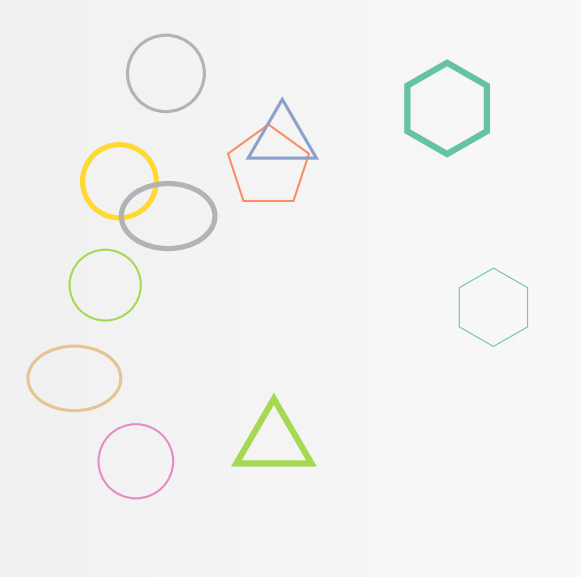[{"shape": "hexagon", "thickness": 3, "radius": 0.4, "center": [0.769, 0.811]}, {"shape": "hexagon", "thickness": 0.5, "radius": 0.34, "center": [0.849, 0.467]}, {"shape": "pentagon", "thickness": 1, "radius": 0.37, "center": [0.462, 0.71]}, {"shape": "triangle", "thickness": 1.5, "radius": 0.34, "center": [0.486, 0.759]}, {"shape": "circle", "thickness": 1, "radius": 0.32, "center": [0.234, 0.2]}, {"shape": "circle", "thickness": 1, "radius": 0.31, "center": [0.181, 0.505]}, {"shape": "triangle", "thickness": 3, "radius": 0.37, "center": [0.471, 0.234]}, {"shape": "circle", "thickness": 2.5, "radius": 0.32, "center": [0.205, 0.685]}, {"shape": "oval", "thickness": 1.5, "radius": 0.4, "center": [0.128, 0.344]}, {"shape": "oval", "thickness": 2.5, "radius": 0.4, "center": [0.289, 0.625]}, {"shape": "circle", "thickness": 1.5, "radius": 0.33, "center": [0.285, 0.872]}]